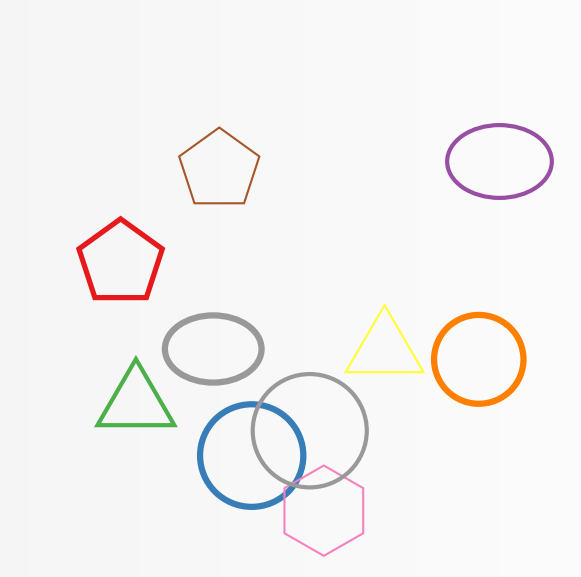[{"shape": "pentagon", "thickness": 2.5, "radius": 0.38, "center": [0.208, 0.545]}, {"shape": "circle", "thickness": 3, "radius": 0.44, "center": [0.433, 0.21]}, {"shape": "triangle", "thickness": 2, "radius": 0.38, "center": [0.234, 0.301]}, {"shape": "oval", "thickness": 2, "radius": 0.45, "center": [0.859, 0.719]}, {"shape": "circle", "thickness": 3, "radius": 0.38, "center": [0.824, 0.377]}, {"shape": "triangle", "thickness": 1, "radius": 0.39, "center": [0.662, 0.393]}, {"shape": "pentagon", "thickness": 1, "radius": 0.36, "center": [0.377, 0.706]}, {"shape": "hexagon", "thickness": 1, "radius": 0.39, "center": [0.557, 0.115]}, {"shape": "circle", "thickness": 2, "radius": 0.49, "center": [0.533, 0.253]}, {"shape": "oval", "thickness": 3, "radius": 0.42, "center": [0.367, 0.395]}]